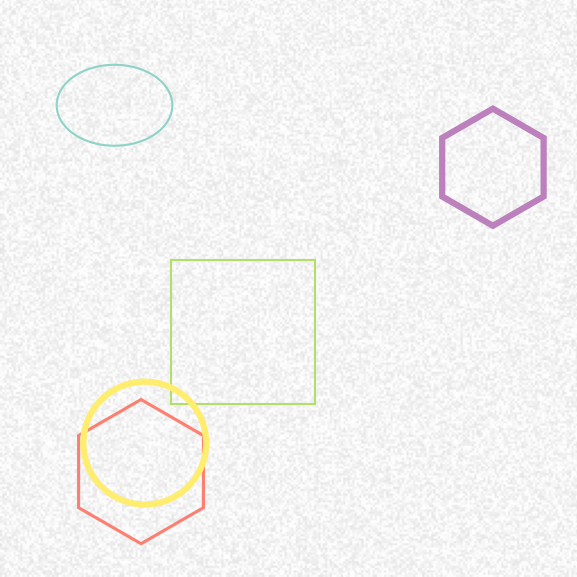[{"shape": "oval", "thickness": 1, "radius": 0.5, "center": [0.198, 0.817]}, {"shape": "hexagon", "thickness": 1.5, "radius": 0.62, "center": [0.244, 0.182]}, {"shape": "square", "thickness": 1, "radius": 0.62, "center": [0.421, 0.425]}, {"shape": "hexagon", "thickness": 3, "radius": 0.51, "center": [0.854, 0.71]}, {"shape": "circle", "thickness": 3, "radius": 0.53, "center": [0.251, 0.232]}]